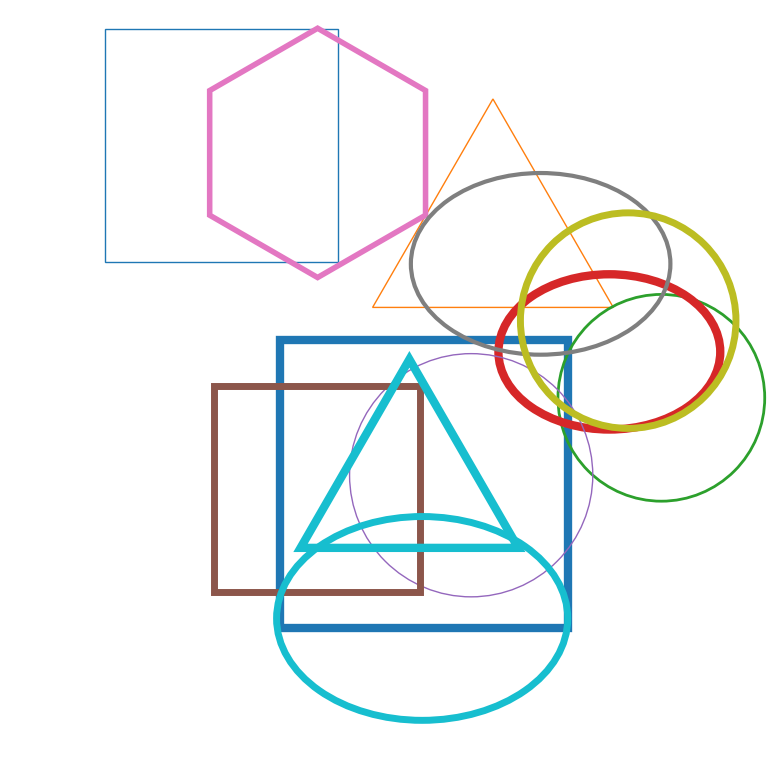[{"shape": "square", "thickness": 0.5, "radius": 0.76, "center": [0.288, 0.811]}, {"shape": "square", "thickness": 3, "radius": 0.93, "center": [0.55, 0.372]}, {"shape": "triangle", "thickness": 0.5, "radius": 0.9, "center": [0.64, 0.691]}, {"shape": "circle", "thickness": 1, "radius": 0.67, "center": [0.859, 0.483]}, {"shape": "oval", "thickness": 3, "radius": 0.72, "center": [0.791, 0.543]}, {"shape": "circle", "thickness": 0.5, "radius": 0.79, "center": [0.612, 0.383]}, {"shape": "square", "thickness": 2.5, "radius": 0.67, "center": [0.411, 0.365]}, {"shape": "hexagon", "thickness": 2, "radius": 0.81, "center": [0.412, 0.801]}, {"shape": "oval", "thickness": 1.5, "radius": 0.84, "center": [0.702, 0.657]}, {"shape": "circle", "thickness": 2.5, "radius": 0.7, "center": [0.816, 0.584]}, {"shape": "oval", "thickness": 2.5, "radius": 0.95, "center": [0.548, 0.197]}, {"shape": "triangle", "thickness": 3, "radius": 0.82, "center": [0.532, 0.37]}]